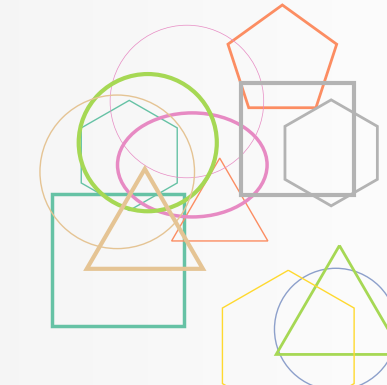[{"shape": "hexagon", "thickness": 1, "radius": 0.71, "center": [0.334, 0.596]}, {"shape": "square", "thickness": 2.5, "radius": 0.85, "center": [0.304, 0.325]}, {"shape": "triangle", "thickness": 1, "radius": 0.72, "center": [0.567, 0.446]}, {"shape": "pentagon", "thickness": 2, "radius": 0.74, "center": [0.729, 0.84]}, {"shape": "circle", "thickness": 1, "radius": 0.79, "center": [0.867, 0.145]}, {"shape": "circle", "thickness": 0.5, "radius": 0.99, "center": [0.482, 0.736]}, {"shape": "oval", "thickness": 2.5, "radius": 0.97, "center": [0.496, 0.572]}, {"shape": "triangle", "thickness": 2, "radius": 0.94, "center": [0.876, 0.174]}, {"shape": "circle", "thickness": 3, "radius": 0.89, "center": [0.381, 0.629]}, {"shape": "hexagon", "thickness": 1, "radius": 0.98, "center": [0.744, 0.102]}, {"shape": "circle", "thickness": 1, "radius": 1.0, "center": [0.303, 0.554]}, {"shape": "triangle", "thickness": 3, "radius": 0.86, "center": [0.374, 0.388]}, {"shape": "square", "thickness": 3, "radius": 0.73, "center": [0.769, 0.64]}, {"shape": "hexagon", "thickness": 2, "radius": 0.69, "center": [0.855, 0.603]}]